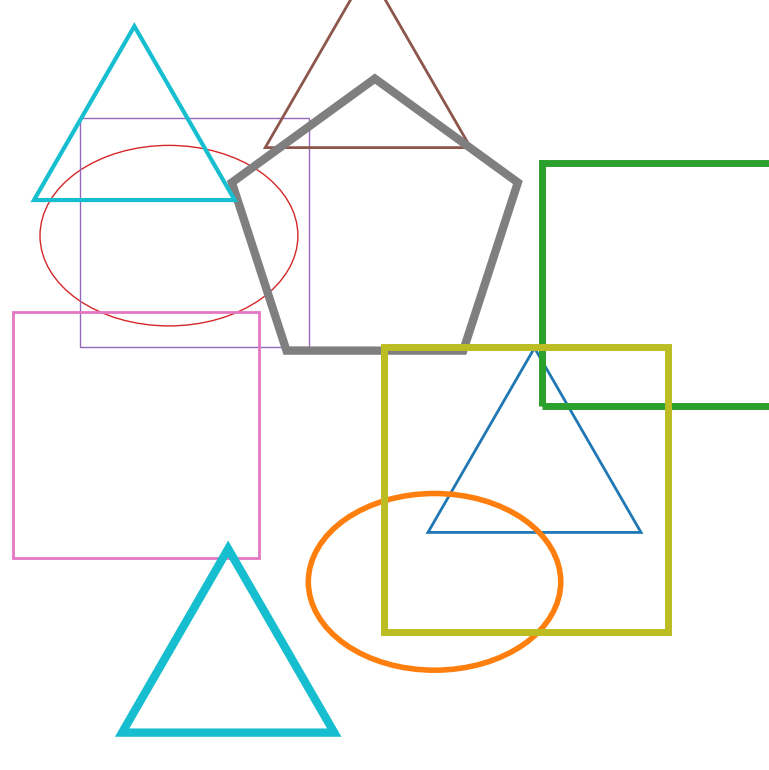[{"shape": "triangle", "thickness": 1, "radius": 0.8, "center": [0.694, 0.388]}, {"shape": "oval", "thickness": 2, "radius": 0.82, "center": [0.564, 0.244]}, {"shape": "square", "thickness": 2.5, "radius": 0.79, "center": [0.861, 0.631]}, {"shape": "oval", "thickness": 0.5, "radius": 0.84, "center": [0.219, 0.694]}, {"shape": "square", "thickness": 0.5, "radius": 0.74, "center": [0.253, 0.698]}, {"shape": "triangle", "thickness": 1, "radius": 0.77, "center": [0.478, 0.885]}, {"shape": "square", "thickness": 1, "radius": 0.8, "center": [0.177, 0.435]}, {"shape": "pentagon", "thickness": 3, "radius": 0.98, "center": [0.487, 0.703]}, {"shape": "square", "thickness": 2.5, "radius": 0.92, "center": [0.683, 0.364]}, {"shape": "triangle", "thickness": 3, "radius": 0.8, "center": [0.296, 0.128]}, {"shape": "triangle", "thickness": 1.5, "radius": 0.75, "center": [0.174, 0.815]}]